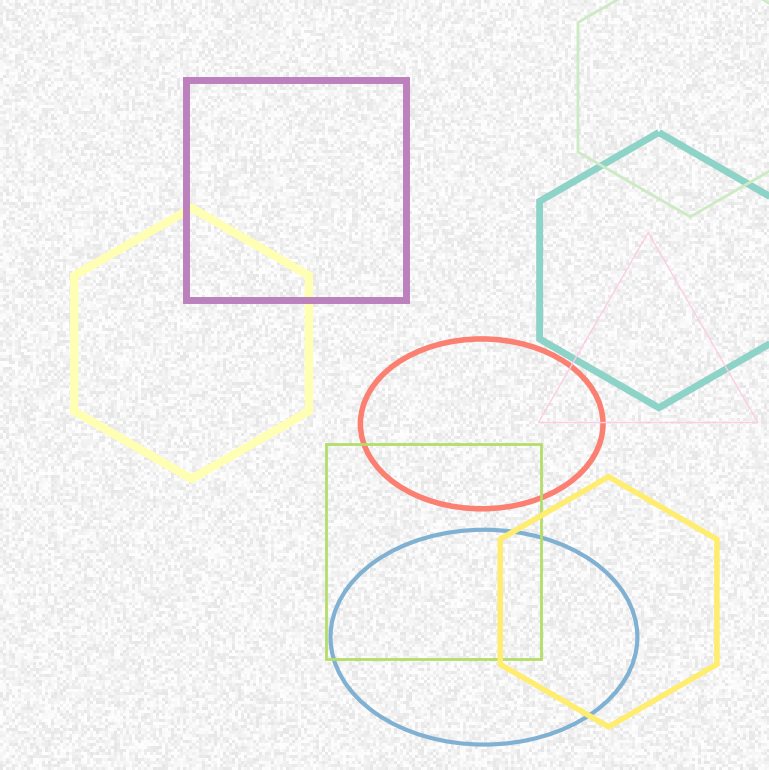[{"shape": "hexagon", "thickness": 2.5, "radius": 0.89, "center": [0.856, 0.649]}, {"shape": "hexagon", "thickness": 3, "radius": 0.88, "center": [0.249, 0.554]}, {"shape": "oval", "thickness": 2, "radius": 0.79, "center": [0.626, 0.45]}, {"shape": "oval", "thickness": 1.5, "radius": 1.0, "center": [0.628, 0.173]}, {"shape": "square", "thickness": 1, "radius": 0.7, "center": [0.563, 0.284]}, {"shape": "triangle", "thickness": 0.5, "radius": 0.82, "center": [0.842, 0.534]}, {"shape": "square", "thickness": 2.5, "radius": 0.72, "center": [0.384, 0.753]}, {"shape": "hexagon", "thickness": 1, "radius": 0.84, "center": [0.896, 0.887]}, {"shape": "hexagon", "thickness": 2, "radius": 0.81, "center": [0.79, 0.218]}]